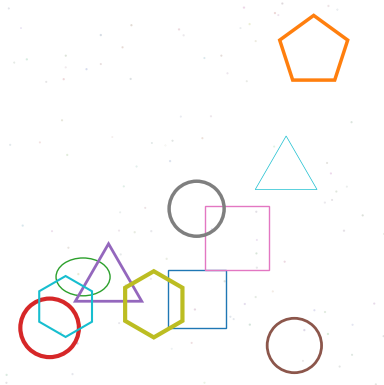[{"shape": "square", "thickness": 1, "radius": 0.37, "center": [0.511, 0.223]}, {"shape": "pentagon", "thickness": 2.5, "radius": 0.46, "center": [0.815, 0.867]}, {"shape": "oval", "thickness": 1, "radius": 0.35, "center": [0.216, 0.281]}, {"shape": "circle", "thickness": 3, "radius": 0.38, "center": [0.129, 0.148]}, {"shape": "triangle", "thickness": 2, "radius": 0.5, "center": [0.282, 0.267]}, {"shape": "circle", "thickness": 2, "radius": 0.35, "center": [0.765, 0.103]}, {"shape": "square", "thickness": 1, "radius": 0.42, "center": [0.616, 0.381]}, {"shape": "circle", "thickness": 2.5, "radius": 0.36, "center": [0.511, 0.458]}, {"shape": "hexagon", "thickness": 3, "radius": 0.43, "center": [0.399, 0.21]}, {"shape": "hexagon", "thickness": 1.5, "radius": 0.4, "center": [0.17, 0.204]}, {"shape": "triangle", "thickness": 0.5, "radius": 0.46, "center": [0.743, 0.554]}]